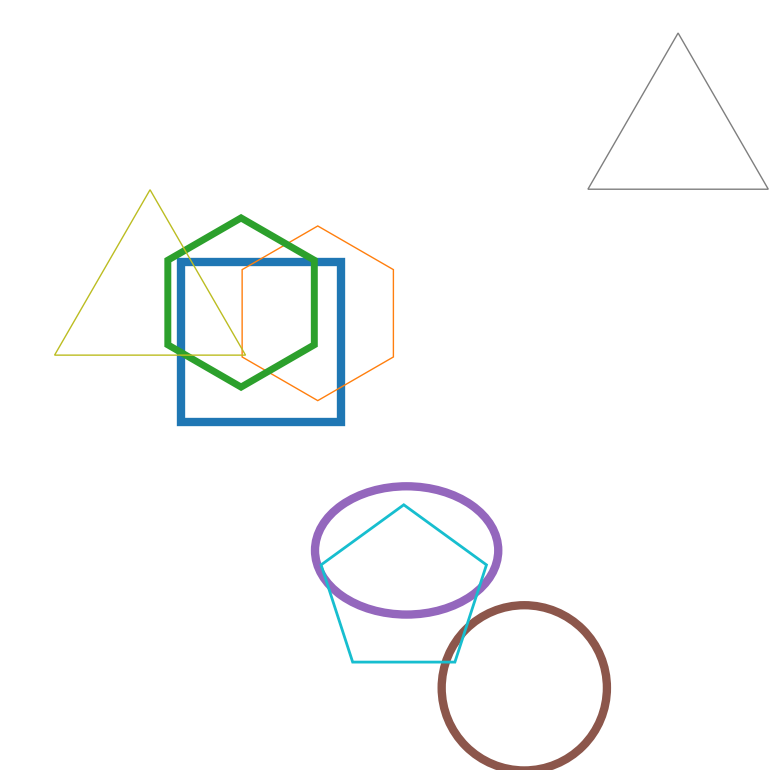[{"shape": "square", "thickness": 3, "radius": 0.52, "center": [0.339, 0.556]}, {"shape": "hexagon", "thickness": 0.5, "radius": 0.57, "center": [0.413, 0.593]}, {"shape": "hexagon", "thickness": 2.5, "radius": 0.55, "center": [0.313, 0.607]}, {"shape": "oval", "thickness": 3, "radius": 0.59, "center": [0.528, 0.285]}, {"shape": "circle", "thickness": 3, "radius": 0.54, "center": [0.681, 0.107]}, {"shape": "triangle", "thickness": 0.5, "radius": 0.68, "center": [0.881, 0.822]}, {"shape": "triangle", "thickness": 0.5, "radius": 0.72, "center": [0.195, 0.61]}, {"shape": "pentagon", "thickness": 1, "radius": 0.56, "center": [0.524, 0.231]}]